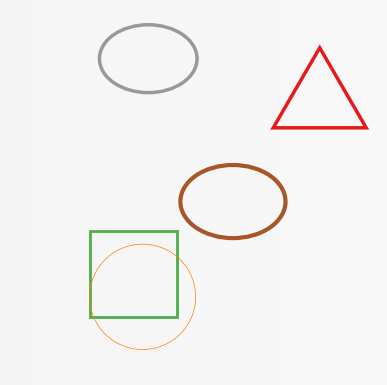[{"shape": "triangle", "thickness": 2.5, "radius": 0.69, "center": [0.825, 0.737]}, {"shape": "square", "thickness": 2, "radius": 0.56, "center": [0.344, 0.288]}, {"shape": "circle", "thickness": 0.5, "radius": 0.68, "center": [0.368, 0.229]}, {"shape": "oval", "thickness": 3, "radius": 0.68, "center": [0.601, 0.476]}, {"shape": "oval", "thickness": 2.5, "radius": 0.63, "center": [0.383, 0.848]}]